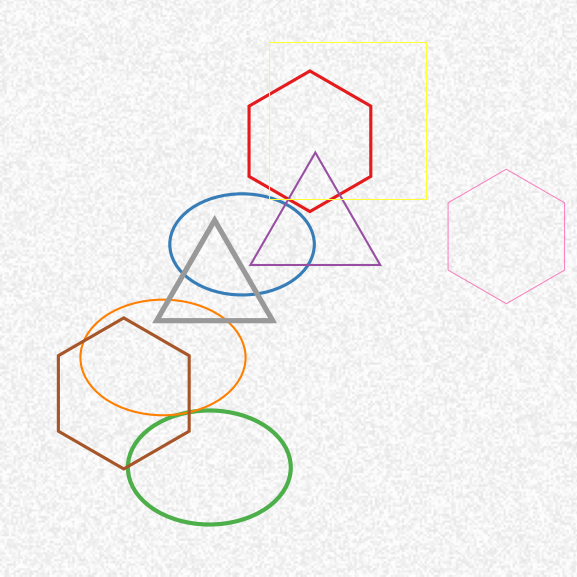[{"shape": "hexagon", "thickness": 1.5, "radius": 0.61, "center": [0.537, 0.755]}, {"shape": "oval", "thickness": 1.5, "radius": 0.63, "center": [0.419, 0.576]}, {"shape": "oval", "thickness": 2, "radius": 0.71, "center": [0.362, 0.19]}, {"shape": "triangle", "thickness": 1, "radius": 0.65, "center": [0.546, 0.605]}, {"shape": "oval", "thickness": 1, "radius": 0.72, "center": [0.282, 0.38]}, {"shape": "square", "thickness": 0.5, "radius": 0.68, "center": [0.601, 0.79]}, {"shape": "hexagon", "thickness": 1.5, "radius": 0.65, "center": [0.214, 0.318]}, {"shape": "hexagon", "thickness": 0.5, "radius": 0.58, "center": [0.877, 0.59]}, {"shape": "triangle", "thickness": 2.5, "radius": 0.58, "center": [0.372, 0.502]}]